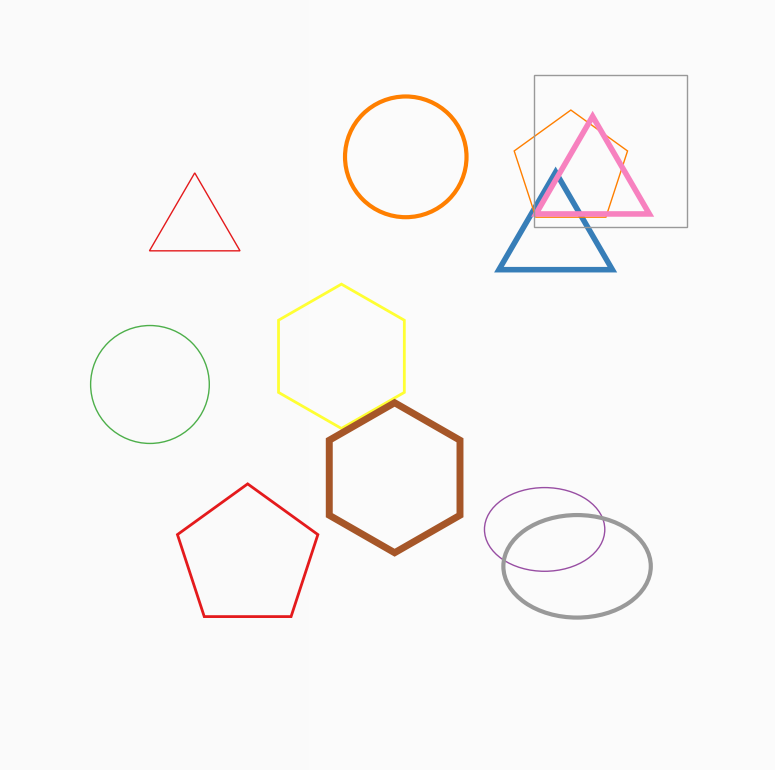[{"shape": "pentagon", "thickness": 1, "radius": 0.48, "center": [0.32, 0.276]}, {"shape": "triangle", "thickness": 0.5, "radius": 0.34, "center": [0.251, 0.708]}, {"shape": "triangle", "thickness": 2, "radius": 0.42, "center": [0.717, 0.692]}, {"shape": "circle", "thickness": 0.5, "radius": 0.38, "center": [0.193, 0.501]}, {"shape": "oval", "thickness": 0.5, "radius": 0.39, "center": [0.703, 0.312]}, {"shape": "pentagon", "thickness": 0.5, "radius": 0.38, "center": [0.737, 0.78]}, {"shape": "circle", "thickness": 1.5, "radius": 0.39, "center": [0.524, 0.796]}, {"shape": "hexagon", "thickness": 1, "radius": 0.47, "center": [0.441, 0.537]}, {"shape": "hexagon", "thickness": 2.5, "radius": 0.49, "center": [0.509, 0.38]}, {"shape": "triangle", "thickness": 2, "radius": 0.42, "center": [0.765, 0.764]}, {"shape": "square", "thickness": 0.5, "radius": 0.49, "center": [0.788, 0.804]}, {"shape": "oval", "thickness": 1.5, "radius": 0.48, "center": [0.745, 0.265]}]